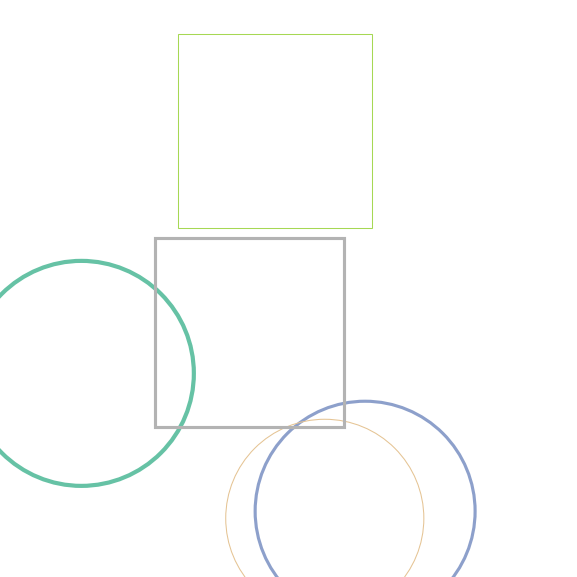[{"shape": "circle", "thickness": 2, "radius": 0.97, "center": [0.141, 0.353]}, {"shape": "circle", "thickness": 1.5, "radius": 0.95, "center": [0.632, 0.114]}, {"shape": "square", "thickness": 0.5, "radius": 0.84, "center": [0.476, 0.772]}, {"shape": "circle", "thickness": 0.5, "radius": 0.86, "center": [0.562, 0.102]}, {"shape": "square", "thickness": 1.5, "radius": 0.82, "center": [0.432, 0.423]}]